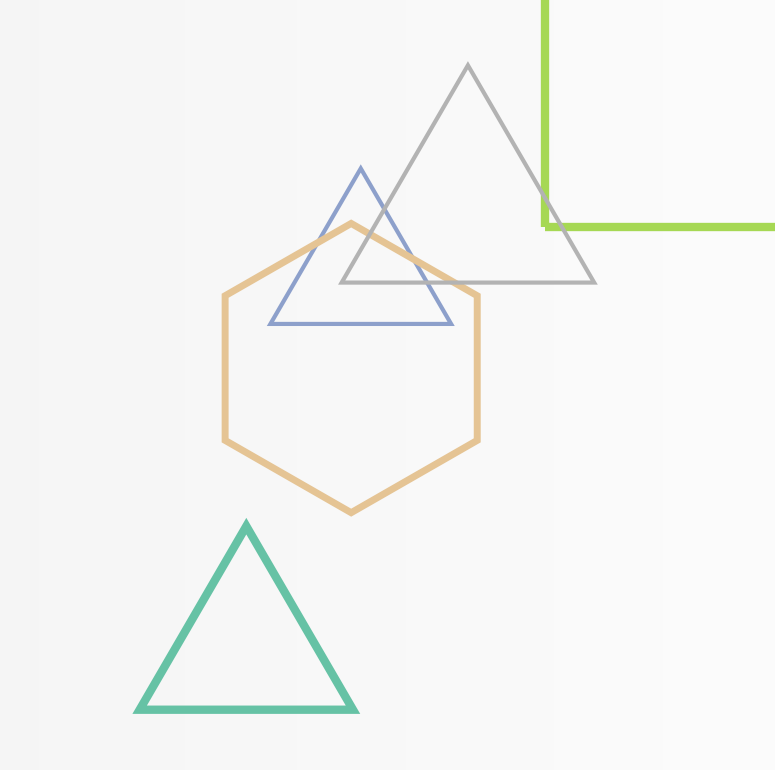[{"shape": "triangle", "thickness": 3, "radius": 0.79, "center": [0.318, 0.158]}, {"shape": "triangle", "thickness": 1.5, "radius": 0.67, "center": [0.466, 0.647]}, {"shape": "square", "thickness": 3, "radius": 0.82, "center": [0.866, 0.869]}, {"shape": "hexagon", "thickness": 2.5, "radius": 0.94, "center": [0.453, 0.522]}, {"shape": "triangle", "thickness": 1.5, "radius": 0.94, "center": [0.604, 0.727]}]